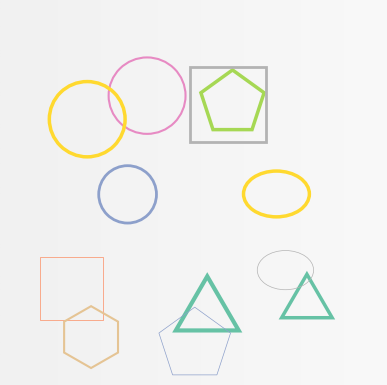[{"shape": "triangle", "thickness": 3, "radius": 0.47, "center": [0.535, 0.189]}, {"shape": "triangle", "thickness": 2.5, "radius": 0.38, "center": [0.792, 0.212]}, {"shape": "square", "thickness": 0.5, "radius": 0.41, "center": [0.185, 0.25]}, {"shape": "pentagon", "thickness": 0.5, "radius": 0.49, "center": [0.503, 0.105]}, {"shape": "circle", "thickness": 2, "radius": 0.37, "center": [0.329, 0.495]}, {"shape": "circle", "thickness": 1.5, "radius": 0.5, "center": [0.38, 0.752]}, {"shape": "pentagon", "thickness": 2.5, "radius": 0.43, "center": [0.6, 0.733]}, {"shape": "circle", "thickness": 2.5, "radius": 0.49, "center": [0.225, 0.69]}, {"shape": "oval", "thickness": 2.5, "radius": 0.42, "center": [0.713, 0.496]}, {"shape": "hexagon", "thickness": 1.5, "radius": 0.4, "center": [0.235, 0.124]}, {"shape": "oval", "thickness": 0.5, "radius": 0.36, "center": [0.737, 0.298]}, {"shape": "square", "thickness": 2, "radius": 0.49, "center": [0.588, 0.729]}]